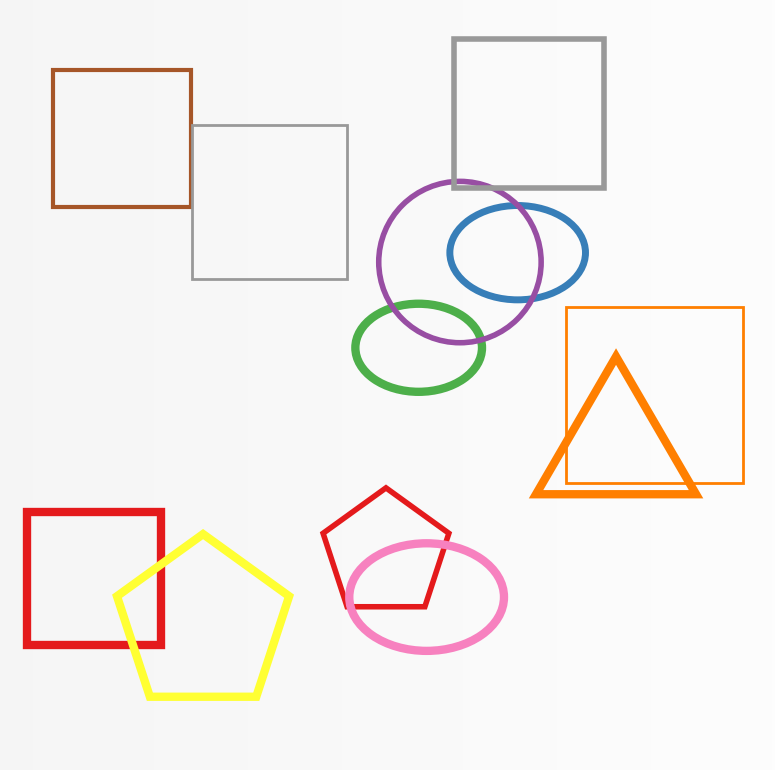[{"shape": "square", "thickness": 3, "radius": 0.43, "center": [0.121, 0.249]}, {"shape": "pentagon", "thickness": 2, "radius": 0.43, "center": [0.498, 0.281]}, {"shape": "oval", "thickness": 2.5, "radius": 0.44, "center": [0.668, 0.672]}, {"shape": "oval", "thickness": 3, "radius": 0.41, "center": [0.54, 0.548]}, {"shape": "circle", "thickness": 2, "radius": 0.52, "center": [0.593, 0.66]}, {"shape": "square", "thickness": 1, "radius": 0.57, "center": [0.844, 0.487]}, {"shape": "triangle", "thickness": 3, "radius": 0.6, "center": [0.795, 0.418]}, {"shape": "pentagon", "thickness": 3, "radius": 0.58, "center": [0.262, 0.19]}, {"shape": "square", "thickness": 1.5, "radius": 0.45, "center": [0.157, 0.82]}, {"shape": "oval", "thickness": 3, "radius": 0.5, "center": [0.551, 0.225]}, {"shape": "square", "thickness": 2, "radius": 0.48, "center": [0.682, 0.852]}, {"shape": "square", "thickness": 1, "radius": 0.5, "center": [0.348, 0.738]}]